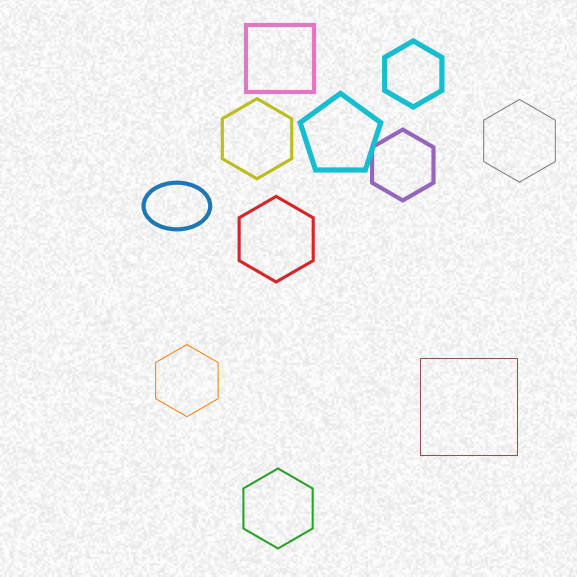[{"shape": "oval", "thickness": 2, "radius": 0.29, "center": [0.306, 0.642]}, {"shape": "hexagon", "thickness": 0.5, "radius": 0.31, "center": [0.324, 0.34]}, {"shape": "hexagon", "thickness": 1, "radius": 0.35, "center": [0.481, 0.119]}, {"shape": "hexagon", "thickness": 1.5, "radius": 0.37, "center": [0.478, 0.585]}, {"shape": "hexagon", "thickness": 2, "radius": 0.31, "center": [0.697, 0.713]}, {"shape": "square", "thickness": 0.5, "radius": 0.42, "center": [0.811, 0.295]}, {"shape": "square", "thickness": 2, "radius": 0.29, "center": [0.485, 0.898]}, {"shape": "hexagon", "thickness": 0.5, "radius": 0.36, "center": [0.9, 0.755]}, {"shape": "hexagon", "thickness": 1.5, "radius": 0.35, "center": [0.445, 0.759]}, {"shape": "hexagon", "thickness": 2.5, "radius": 0.29, "center": [0.716, 0.871]}, {"shape": "pentagon", "thickness": 2.5, "radius": 0.37, "center": [0.59, 0.764]}]